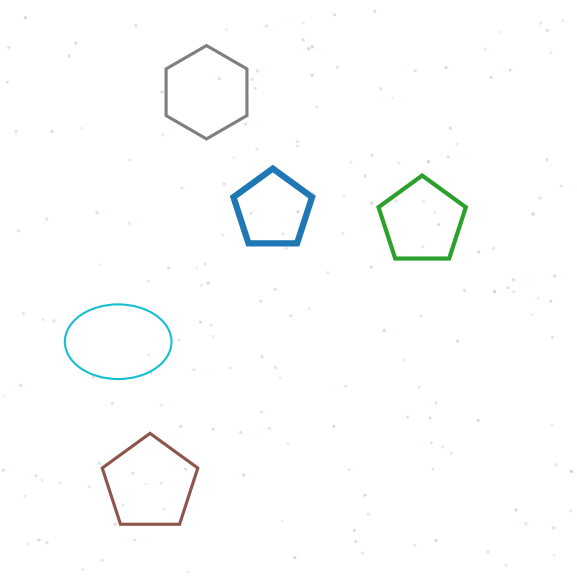[{"shape": "pentagon", "thickness": 3, "radius": 0.36, "center": [0.472, 0.636]}, {"shape": "pentagon", "thickness": 2, "radius": 0.4, "center": [0.731, 0.616]}, {"shape": "pentagon", "thickness": 1.5, "radius": 0.44, "center": [0.26, 0.162]}, {"shape": "hexagon", "thickness": 1.5, "radius": 0.4, "center": [0.358, 0.839]}, {"shape": "oval", "thickness": 1, "radius": 0.46, "center": [0.205, 0.407]}]